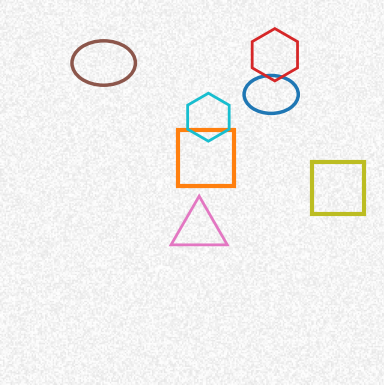[{"shape": "oval", "thickness": 2.5, "radius": 0.35, "center": [0.704, 0.755]}, {"shape": "square", "thickness": 3, "radius": 0.36, "center": [0.536, 0.591]}, {"shape": "hexagon", "thickness": 2, "radius": 0.34, "center": [0.714, 0.858]}, {"shape": "oval", "thickness": 2.5, "radius": 0.41, "center": [0.269, 0.836]}, {"shape": "triangle", "thickness": 2, "radius": 0.42, "center": [0.517, 0.406]}, {"shape": "square", "thickness": 3, "radius": 0.34, "center": [0.879, 0.513]}, {"shape": "hexagon", "thickness": 2, "radius": 0.31, "center": [0.541, 0.696]}]